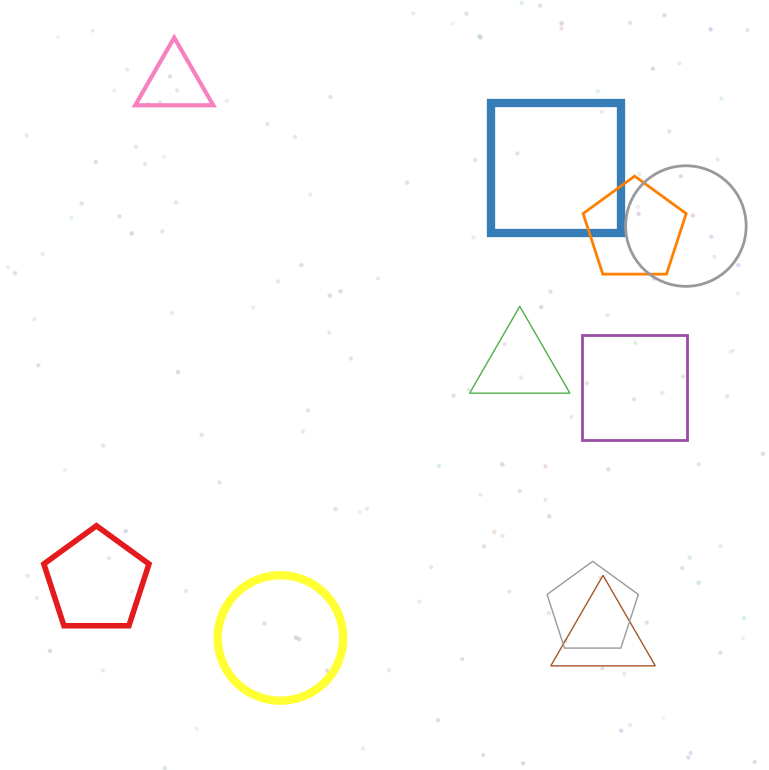[{"shape": "pentagon", "thickness": 2, "radius": 0.36, "center": [0.125, 0.245]}, {"shape": "square", "thickness": 3, "radius": 0.42, "center": [0.723, 0.782]}, {"shape": "triangle", "thickness": 0.5, "radius": 0.38, "center": [0.675, 0.527]}, {"shape": "square", "thickness": 1, "radius": 0.34, "center": [0.824, 0.497]}, {"shape": "pentagon", "thickness": 1, "radius": 0.35, "center": [0.824, 0.701]}, {"shape": "circle", "thickness": 3, "radius": 0.41, "center": [0.364, 0.171]}, {"shape": "triangle", "thickness": 0.5, "radius": 0.39, "center": [0.783, 0.174]}, {"shape": "triangle", "thickness": 1.5, "radius": 0.29, "center": [0.226, 0.893]}, {"shape": "pentagon", "thickness": 0.5, "radius": 0.31, "center": [0.77, 0.209]}, {"shape": "circle", "thickness": 1, "radius": 0.39, "center": [0.891, 0.706]}]